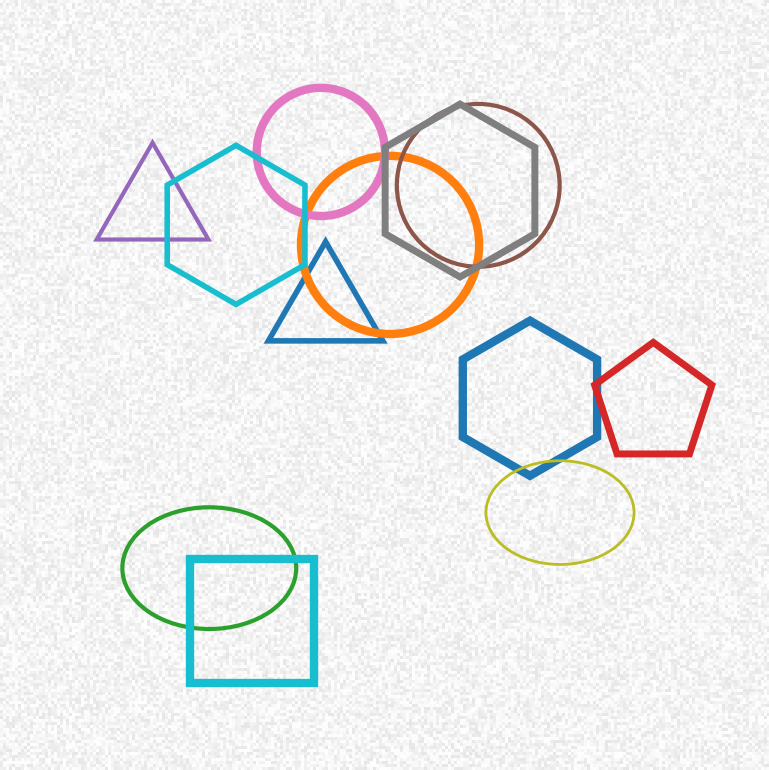[{"shape": "hexagon", "thickness": 3, "radius": 0.5, "center": [0.688, 0.483]}, {"shape": "triangle", "thickness": 2, "radius": 0.43, "center": [0.423, 0.6]}, {"shape": "circle", "thickness": 3, "radius": 0.58, "center": [0.507, 0.682]}, {"shape": "oval", "thickness": 1.5, "radius": 0.56, "center": [0.272, 0.262]}, {"shape": "pentagon", "thickness": 2.5, "radius": 0.4, "center": [0.848, 0.475]}, {"shape": "triangle", "thickness": 1.5, "radius": 0.42, "center": [0.198, 0.731]}, {"shape": "circle", "thickness": 1.5, "radius": 0.53, "center": [0.621, 0.759]}, {"shape": "circle", "thickness": 3, "radius": 0.42, "center": [0.417, 0.803]}, {"shape": "hexagon", "thickness": 2.5, "radius": 0.56, "center": [0.597, 0.753]}, {"shape": "oval", "thickness": 1, "radius": 0.48, "center": [0.727, 0.334]}, {"shape": "square", "thickness": 3, "radius": 0.4, "center": [0.327, 0.194]}, {"shape": "hexagon", "thickness": 2, "radius": 0.52, "center": [0.307, 0.708]}]